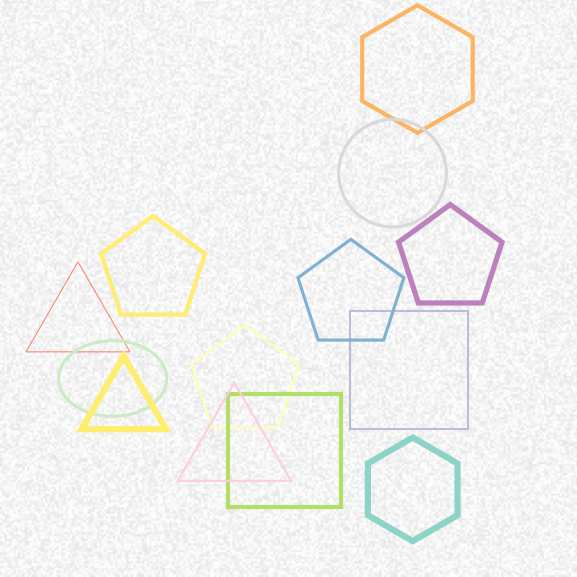[{"shape": "hexagon", "thickness": 3, "radius": 0.45, "center": [0.715, 0.152]}, {"shape": "pentagon", "thickness": 1, "radius": 0.49, "center": [0.424, 0.338]}, {"shape": "square", "thickness": 1, "radius": 0.51, "center": [0.709, 0.358]}, {"shape": "triangle", "thickness": 0.5, "radius": 0.52, "center": [0.135, 0.442]}, {"shape": "pentagon", "thickness": 1.5, "radius": 0.48, "center": [0.608, 0.488]}, {"shape": "hexagon", "thickness": 2, "radius": 0.55, "center": [0.723, 0.88]}, {"shape": "square", "thickness": 2, "radius": 0.49, "center": [0.492, 0.219]}, {"shape": "triangle", "thickness": 1, "radius": 0.57, "center": [0.406, 0.223]}, {"shape": "circle", "thickness": 1.5, "radius": 0.47, "center": [0.68, 0.699]}, {"shape": "pentagon", "thickness": 2.5, "radius": 0.47, "center": [0.78, 0.551]}, {"shape": "oval", "thickness": 1.5, "radius": 0.47, "center": [0.195, 0.344]}, {"shape": "pentagon", "thickness": 2, "radius": 0.47, "center": [0.265, 0.531]}, {"shape": "triangle", "thickness": 3, "radius": 0.42, "center": [0.214, 0.298]}]